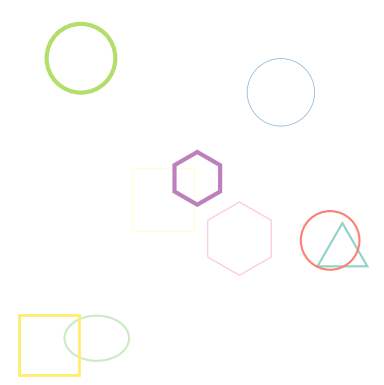[{"shape": "triangle", "thickness": 1.5, "radius": 0.37, "center": [0.889, 0.346]}, {"shape": "square", "thickness": 0.5, "radius": 0.41, "center": [0.424, 0.483]}, {"shape": "circle", "thickness": 1.5, "radius": 0.38, "center": [0.858, 0.376]}, {"shape": "circle", "thickness": 0.5, "radius": 0.44, "center": [0.73, 0.76]}, {"shape": "circle", "thickness": 3, "radius": 0.45, "center": [0.21, 0.849]}, {"shape": "hexagon", "thickness": 1, "radius": 0.48, "center": [0.622, 0.38]}, {"shape": "hexagon", "thickness": 3, "radius": 0.34, "center": [0.512, 0.537]}, {"shape": "oval", "thickness": 1.5, "radius": 0.42, "center": [0.251, 0.121]}, {"shape": "square", "thickness": 2, "radius": 0.39, "center": [0.128, 0.103]}]